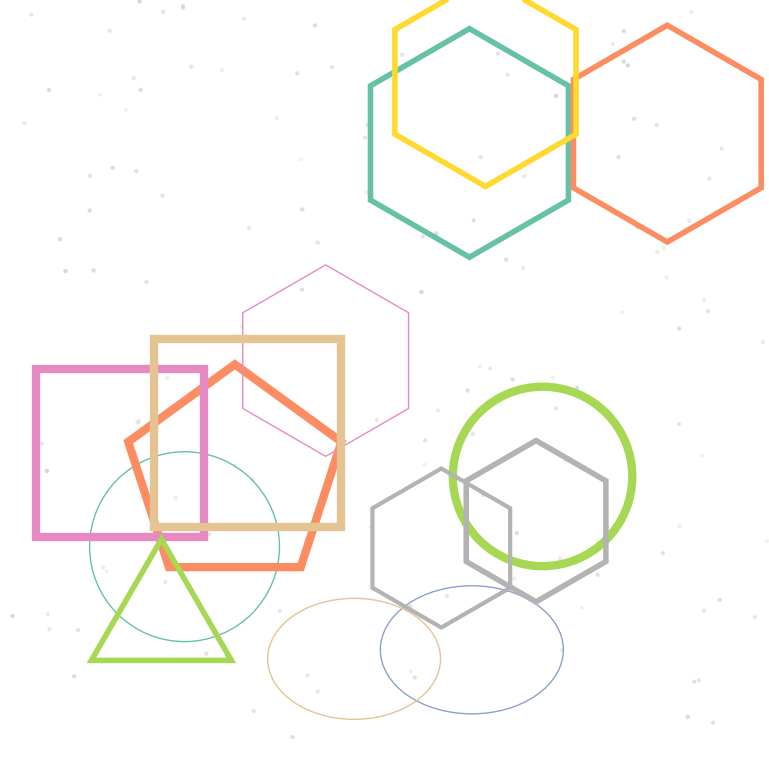[{"shape": "hexagon", "thickness": 2, "radius": 0.74, "center": [0.61, 0.814]}, {"shape": "circle", "thickness": 0.5, "radius": 0.62, "center": [0.24, 0.29]}, {"shape": "hexagon", "thickness": 2, "radius": 0.7, "center": [0.867, 0.826]}, {"shape": "pentagon", "thickness": 3, "radius": 0.73, "center": [0.305, 0.381]}, {"shape": "oval", "thickness": 0.5, "radius": 0.59, "center": [0.613, 0.156]}, {"shape": "square", "thickness": 3, "radius": 0.55, "center": [0.155, 0.412]}, {"shape": "hexagon", "thickness": 0.5, "radius": 0.62, "center": [0.423, 0.532]}, {"shape": "triangle", "thickness": 2, "radius": 0.52, "center": [0.21, 0.195]}, {"shape": "circle", "thickness": 3, "radius": 0.58, "center": [0.705, 0.381]}, {"shape": "hexagon", "thickness": 2, "radius": 0.68, "center": [0.63, 0.894]}, {"shape": "square", "thickness": 3, "radius": 0.61, "center": [0.321, 0.438]}, {"shape": "oval", "thickness": 0.5, "radius": 0.56, "center": [0.46, 0.144]}, {"shape": "hexagon", "thickness": 1.5, "radius": 0.52, "center": [0.573, 0.288]}, {"shape": "hexagon", "thickness": 2, "radius": 0.52, "center": [0.696, 0.323]}]